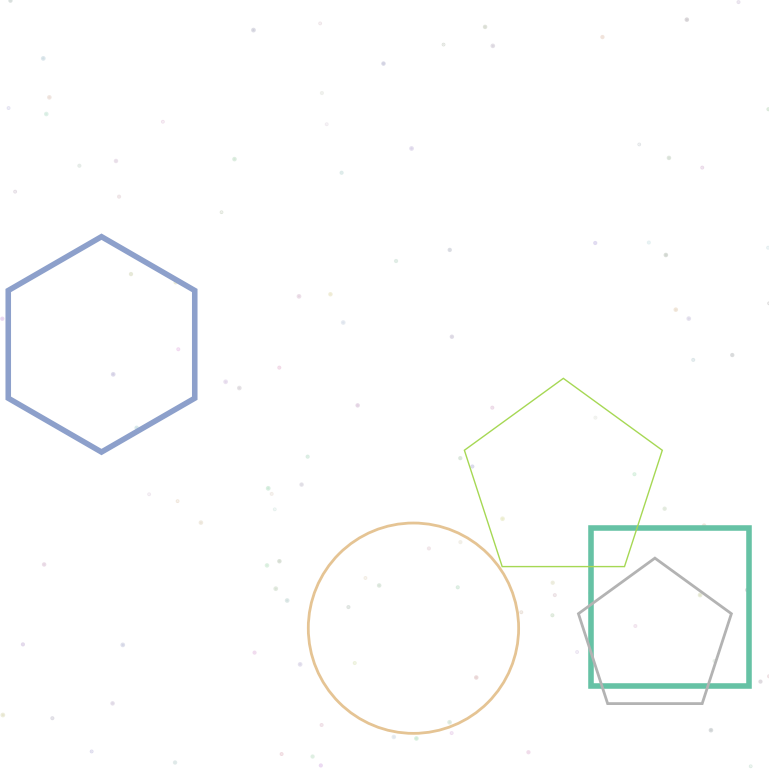[{"shape": "square", "thickness": 2, "radius": 0.51, "center": [0.87, 0.212]}, {"shape": "hexagon", "thickness": 2, "radius": 0.7, "center": [0.132, 0.553]}, {"shape": "pentagon", "thickness": 0.5, "radius": 0.68, "center": [0.732, 0.373]}, {"shape": "circle", "thickness": 1, "radius": 0.68, "center": [0.537, 0.184]}, {"shape": "pentagon", "thickness": 1, "radius": 0.52, "center": [0.851, 0.171]}]